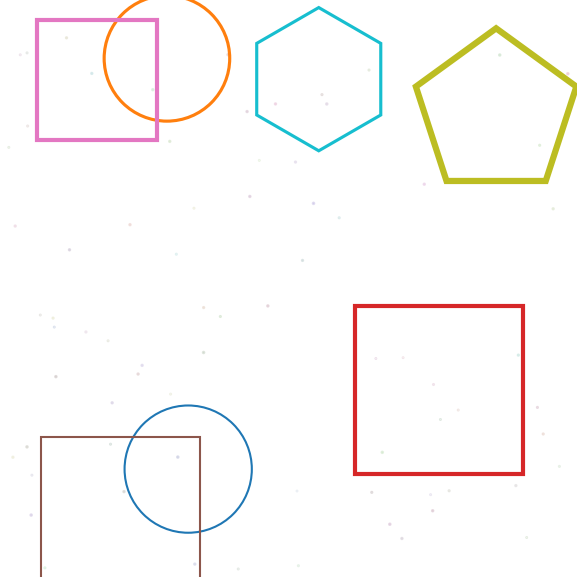[{"shape": "circle", "thickness": 1, "radius": 0.55, "center": [0.326, 0.187]}, {"shape": "circle", "thickness": 1.5, "radius": 0.54, "center": [0.289, 0.898]}, {"shape": "square", "thickness": 2, "radius": 0.73, "center": [0.761, 0.324]}, {"shape": "square", "thickness": 1, "radius": 0.69, "center": [0.208, 0.105]}, {"shape": "square", "thickness": 2, "radius": 0.52, "center": [0.168, 0.861]}, {"shape": "pentagon", "thickness": 3, "radius": 0.73, "center": [0.859, 0.804]}, {"shape": "hexagon", "thickness": 1.5, "radius": 0.62, "center": [0.552, 0.862]}]